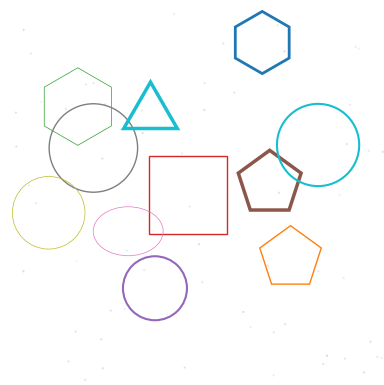[{"shape": "hexagon", "thickness": 2, "radius": 0.4, "center": [0.681, 0.89]}, {"shape": "pentagon", "thickness": 1, "radius": 0.42, "center": [0.755, 0.33]}, {"shape": "hexagon", "thickness": 0.5, "radius": 0.5, "center": [0.202, 0.723]}, {"shape": "square", "thickness": 1, "radius": 0.51, "center": [0.489, 0.494]}, {"shape": "circle", "thickness": 1.5, "radius": 0.42, "center": [0.403, 0.251]}, {"shape": "pentagon", "thickness": 2.5, "radius": 0.43, "center": [0.701, 0.524]}, {"shape": "oval", "thickness": 0.5, "radius": 0.45, "center": [0.333, 0.399]}, {"shape": "circle", "thickness": 1, "radius": 0.57, "center": [0.243, 0.616]}, {"shape": "circle", "thickness": 0.5, "radius": 0.47, "center": [0.126, 0.447]}, {"shape": "circle", "thickness": 1.5, "radius": 0.53, "center": [0.826, 0.623]}, {"shape": "triangle", "thickness": 2.5, "radius": 0.4, "center": [0.391, 0.706]}]